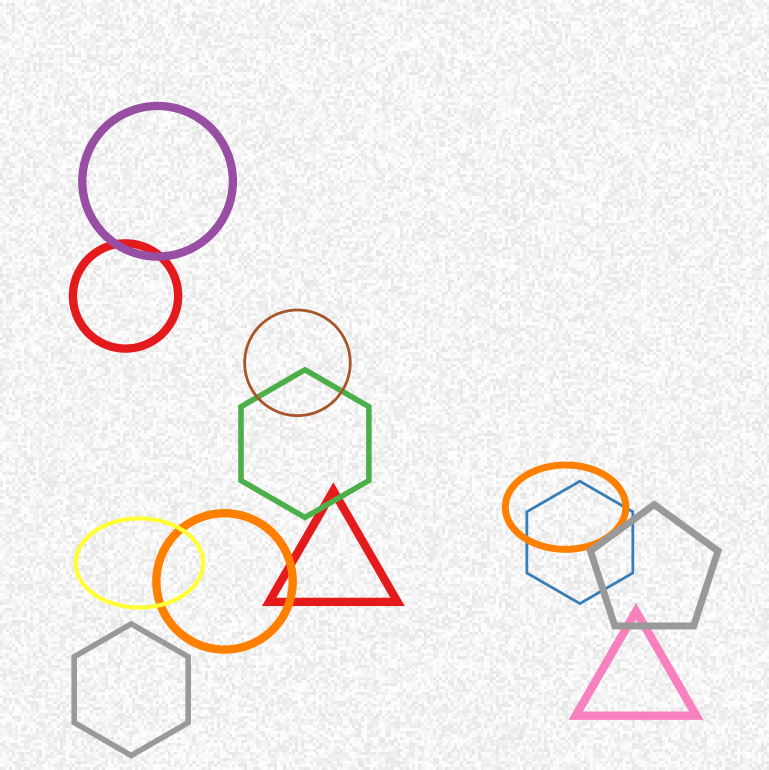[{"shape": "triangle", "thickness": 3, "radius": 0.48, "center": [0.433, 0.266]}, {"shape": "circle", "thickness": 3, "radius": 0.34, "center": [0.163, 0.616]}, {"shape": "hexagon", "thickness": 1, "radius": 0.4, "center": [0.753, 0.296]}, {"shape": "hexagon", "thickness": 2, "radius": 0.48, "center": [0.396, 0.424]}, {"shape": "circle", "thickness": 3, "radius": 0.49, "center": [0.205, 0.765]}, {"shape": "circle", "thickness": 3, "radius": 0.44, "center": [0.292, 0.245]}, {"shape": "oval", "thickness": 2.5, "radius": 0.39, "center": [0.734, 0.341]}, {"shape": "oval", "thickness": 1.5, "radius": 0.41, "center": [0.181, 0.269]}, {"shape": "circle", "thickness": 1, "radius": 0.34, "center": [0.386, 0.529]}, {"shape": "triangle", "thickness": 3, "radius": 0.45, "center": [0.826, 0.116]}, {"shape": "pentagon", "thickness": 2.5, "radius": 0.44, "center": [0.85, 0.258]}, {"shape": "hexagon", "thickness": 2, "radius": 0.43, "center": [0.17, 0.104]}]